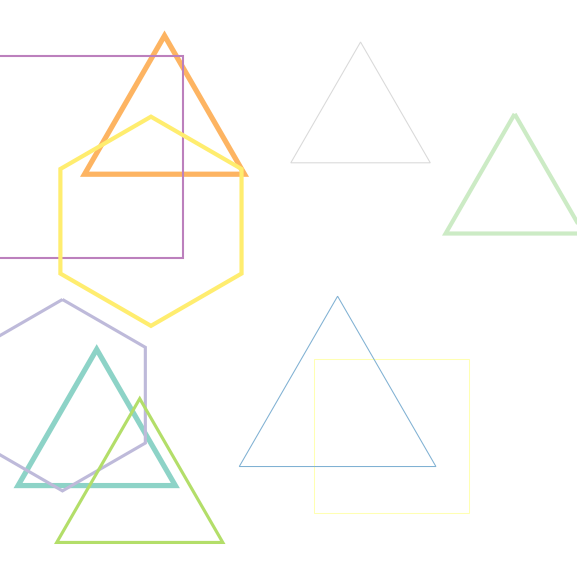[{"shape": "triangle", "thickness": 2.5, "radius": 0.79, "center": [0.167, 0.237]}, {"shape": "square", "thickness": 0.5, "radius": 0.67, "center": [0.678, 0.244]}, {"shape": "hexagon", "thickness": 1.5, "radius": 0.83, "center": [0.108, 0.315]}, {"shape": "triangle", "thickness": 0.5, "radius": 0.98, "center": [0.585, 0.29]}, {"shape": "triangle", "thickness": 2.5, "radius": 0.8, "center": [0.285, 0.777]}, {"shape": "triangle", "thickness": 1.5, "radius": 0.83, "center": [0.242, 0.143]}, {"shape": "triangle", "thickness": 0.5, "radius": 0.7, "center": [0.624, 0.787]}, {"shape": "square", "thickness": 1, "radius": 0.88, "center": [0.141, 0.727]}, {"shape": "triangle", "thickness": 2, "radius": 0.69, "center": [0.891, 0.664]}, {"shape": "hexagon", "thickness": 2, "radius": 0.91, "center": [0.261, 0.616]}]